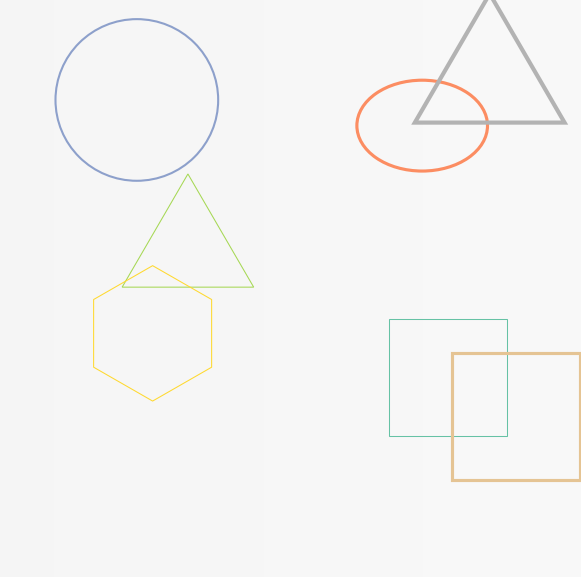[{"shape": "square", "thickness": 0.5, "radius": 0.51, "center": [0.771, 0.346]}, {"shape": "oval", "thickness": 1.5, "radius": 0.56, "center": [0.726, 0.782]}, {"shape": "circle", "thickness": 1, "radius": 0.7, "center": [0.235, 0.826]}, {"shape": "triangle", "thickness": 0.5, "radius": 0.65, "center": [0.323, 0.567]}, {"shape": "hexagon", "thickness": 0.5, "radius": 0.59, "center": [0.263, 0.422]}, {"shape": "square", "thickness": 1.5, "radius": 0.55, "center": [0.888, 0.278]}, {"shape": "triangle", "thickness": 2, "radius": 0.74, "center": [0.842, 0.861]}]